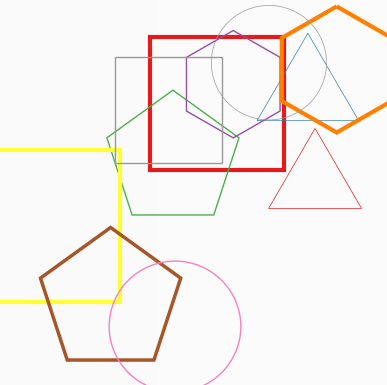[{"shape": "triangle", "thickness": 0.5, "radius": 0.69, "center": [0.813, 0.528]}, {"shape": "square", "thickness": 3, "radius": 0.87, "center": [0.559, 0.731]}, {"shape": "triangle", "thickness": 0.5, "radius": 0.76, "center": [0.794, 0.762]}, {"shape": "pentagon", "thickness": 1, "radius": 0.9, "center": [0.446, 0.587]}, {"shape": "hexagon", "thickness": 1, "radius": 0.7, "center": [0.602, 0.781]}, {"shape": "hexagon", "thickness": 3, "radius": 0.82, "center": [0.869, 0.82]}, {"shape": "square", "thickness": 3, "radius": 0.99, "center": [0.112, 0.414]}, {"shape": "pentagon", "thickness": 2.5, "radius": 0.95, "center": [0.285, 0.219]}, {"shape": "circle", "thickness": 1, "radius": 0.85, "center": [0.452, 0.152]}, {"shape": "circle", "thickness": 0.5, "radius": 0.74, "center": [0.694, 0.837]}, {"shape": "square", "thickness": 1, "radius": 0.69, "center": [0.434, 0.715]}]